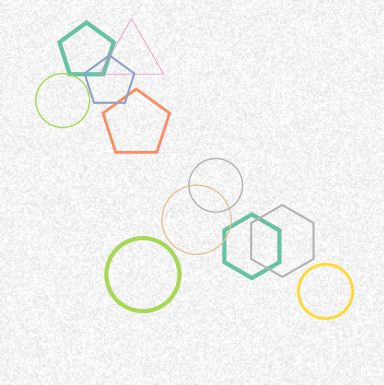[{"shape": "pentagon", "thickness": 3, "radius": 0.37, "center": [0.225, 0.867]}, {"shape": "hexagon", "thickness": 3, "radius": 0.41, "center": [0.654, 0.36]}, {"shape": "pentagon", "thickness": 2, "radius": 0.45, "center": [0.354, 0.678]}, {"shape": "pentagon", "thickness": 1.5, "radius": 0.34, "center": [0.284, 0.788]}, {"shape": "triangle", "thickness": 0.5, "radius": 0.48, "center": [0.342, 0.855]}, {"shape": "circle", "thickness": 1, "radius": 0.35, "center": [0.163, 0.739]}, {"shape": "circle", "thickness": 3, "radius": 0.47, "center": [0.371, 0.287]}, {"shape": "circle", "thickness": 2, "radius": 0.35, "center": [0.846, 0.243]}, {"shape": "circle", "thickness": 1, "radius": 0.45, "center": [0.51, 0.429]}, {"shape": "circle", "thickness": 1, "radius": 0.35, "center": [0.56, 0.519]}, {"shape": "hexagon", "thickness": 1.5, "radius": 0.47, "center": [0.733, 0.374]}]